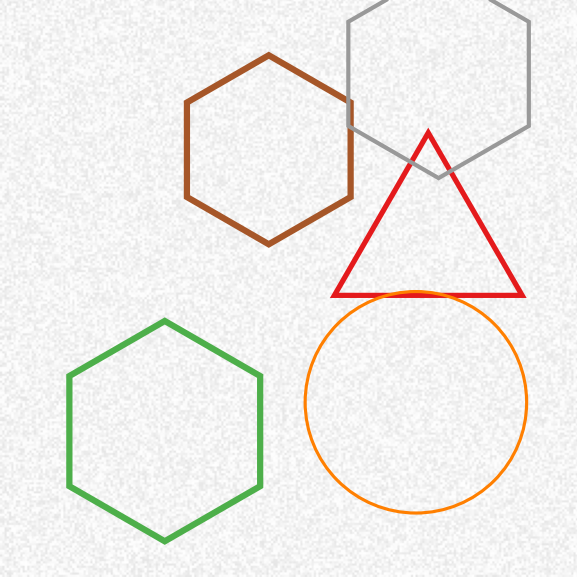[{"shape": "triangle", "thickness": 2.5, "radius": 0.94, "center": [0.742, 0.582]}, {"shape": "hexagon", "thickness": 3, "radius": 0.95, "center": [0.285, 0.253]}, {"shape": "circle", "thickness": 1.5, "radius": 0.96, "center": [0.72, 0.303]}, {"shape": "hexagon", "thickness": 3, "radius": 0.82, "center": [0.465, 0.74]}, {"shape": "hexagon", "thickness": 2, "radius": 0.9, "center": [0.759, 0.871]}]